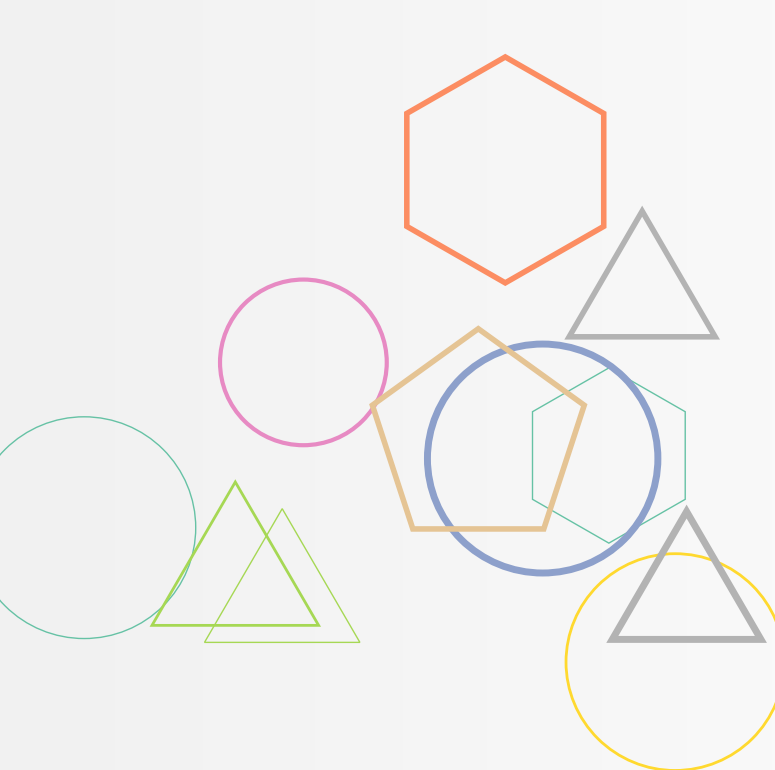[{"shape": "circle", "thickness": 0.5, "radius": 0.72, "center": [0.109, 0.315]}, {"shape": "hexagon", "thickness": 0.5, "radius": 0.57, "center": [0.786, 0.408]}, {"shape": "hexagon", "thickness": 2, "radius": 0.73, "center": [0.652, 0.779]}, {"shape": "circle", "thickness": 2.5, "radius": 0.74, "center": [0.7, 0.405]}, {"shape": "circle", "thickness": 1.5, "radius": 0.54, "center": [0.391, 0.529]}, {"shape": "triangle", "thickness": 1, "radius": 0.62, "center": [0.304, 0.25]}, {"shape": "triangle", "thickness": 0.5, "radius": 0.58, "center": [0.364, 0.224]}, {"shape": "circle", "thickness": 1, "radius": 0.7, "center": [0.871, 0.14]}, {"shape": "pentagon", "thickness": 2, "radius": 0.72, "center": [0.617, 0.429]}, {"shape": "triangle", "thickness": 2, "radius": 0.54, "center": [0.829, 0.617]}, {"shape": "triangle", "thickness": 2.5, "radius": 0.55, "center": [0.886, 0.225]}]